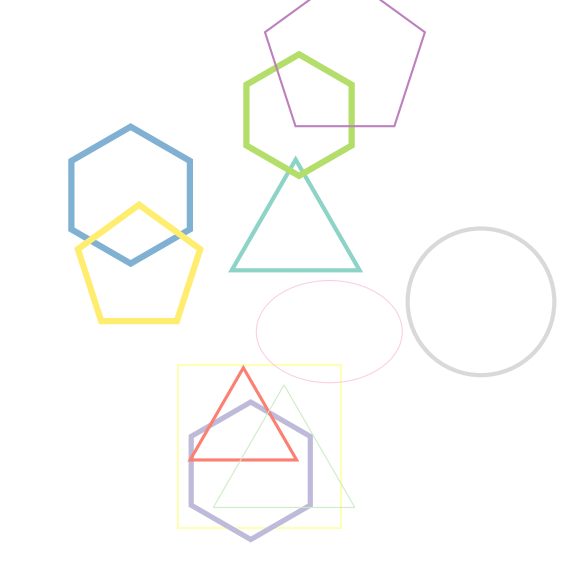[{"shape": "triangle", "thickness": 2, "radius": 0.64, "center": [0.512, 0.595]}, {"shape": "square", "thickness": 1, "radius": 0.71, "center": [0.449, 0.225]}, {"shape": "hexagon", "thickness": 2.5, "radius": 0.6, "center": [0.434, 0.184]}, {"shape": "triangle", "thickness": 1.5, "radius": 0.53, "center": [0.421, 0.256]}, {"shape": "hexagon", "thickness": 3, "radius": 0.59, "center": [0.226, 0.661]}, {"shape": "hexagon", "thickness": 3, "radius": 0.53, "center": [0.518, 0.8]}, {"shape": "oval", "thickness": 0.5, "radius": 0.63, "center": [0.57, 0.425]}, {"shape": "circle", "thickness": 2, "radius": 0.64, "center": [0.833, 0.476]}, {"shape": "pentagon", "thickness": 1, "radius": 0.73, "center": [0.597, 0.898]}, {"shape": "triangle", "thickness": 0.5, "radius": 0.71, "center": [0.492, 0.191]}, {"shape": "pentagon", "thickness": 3, "radius": 0.56, "center": [0.241, 0.533]}]